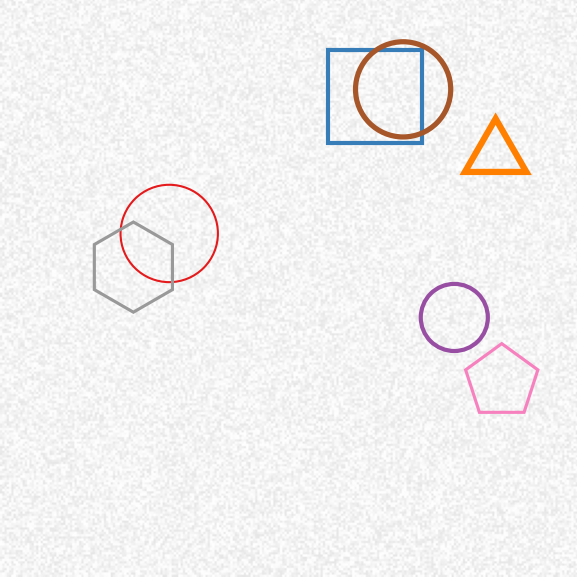[{"shape": "circle", "thickness": 1, "radius": 0.42, "center": [0.293, 0.595]}, {"shape": "square", "thickness": 2, "radius": 0.4, "center": [0.649, 0.832]}, {"shape": "circle", "thickness": 2, "radius": 0.29, "center": [0.787, 0.449]}, {"shape": "triangle", "thickness": 3, "radius": 0.31, "center": [0.858, 0.732]}, {"shape": "circle", "thickness": 2.5, "radius": 0.41, "center": [0.698, 0.844]}, {"shape": "pentagon", "thickness": 1.5, "radius": 0.33, "center": [0.869, 0.338]}, {"shape": "hexagon", "thickness": 1.5, "radius": 0.39, "center": [0.231, 0.537]}]